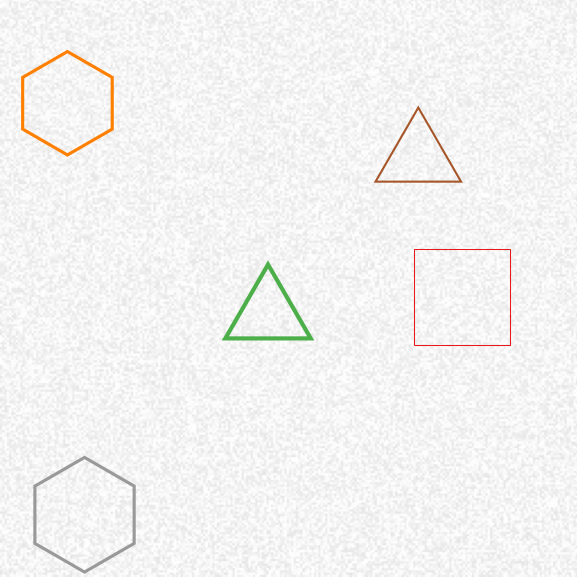[{"shape": "square", "thickness": 0.5, "radius": 0.41, "center": [0.8, 0.484]}, {"shape": "triangle", "thickness": 2, "radius": 0.43, "center": [0.464, 0.456]}, {"shape": "hexagon", "thickness": 1.5, "radius": 0.45, "center": [0.117, 0.82]}, {"shape": "triangle", "thickness": 1, "radius": 0.43, "center": [0.724, 0.727]}, {"shape": "hexagon", "thickness": 1.5, "radius": 0.5, "center": [0.146, 0.108]}]